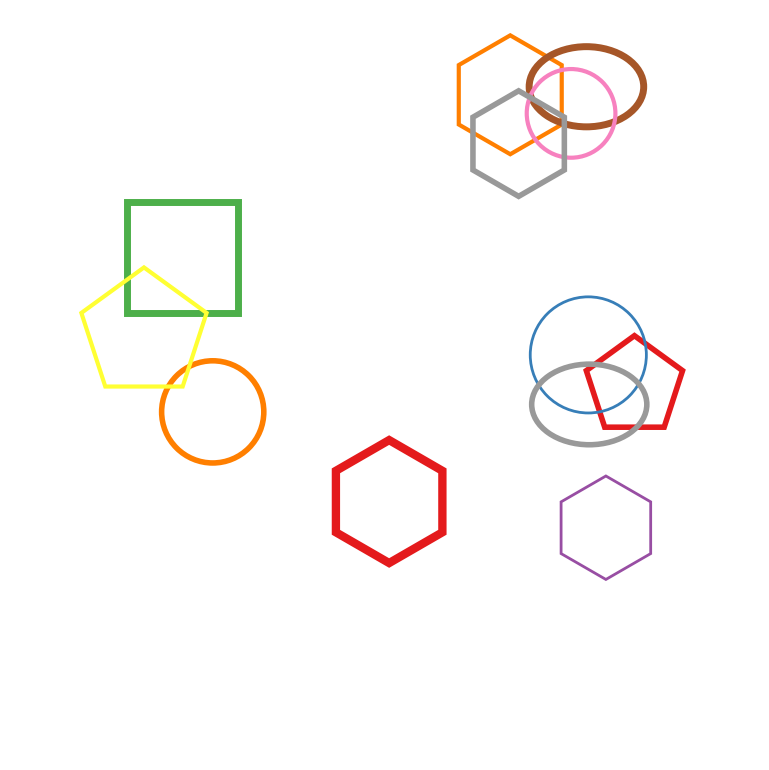[{"shape": "pentagon", "thickness": 2, "radius": 0.33, "center": [0.824, 0.498]}, {"shape": "hexagon", "thickness": 3, "radius": 0.4, "center": [0.505, 0.349]}, {"shape": "circle", "thickness": 1, "radius": 0.38, "center": [0.764, 0.539]}, {"shape": "square", "thickness": 2.5, "radius": 0.36, "center": [0.237, 0.666]}, {"shape": "hexagon", "thickness": 1, "radius": 0.34, "center": [0.787, 0.315]}, {"shape": "hexagon", "thickness": 1.5, "radius": 0.39, "center": [0.663, 0.877]}, {"shape": "circle", "thickness": 2, "radius": 0.33, "center": [0.276, 0.465]}, {"shape": "pentagon", "thickness": 1.5, "radius": 0.43, "center": [0.187, 0.567]}, {"shape": "oval", "thickness": 2.5, "radius": 0.37, "center": [0.762, 0.887]}, {"shape": "circle", "thickness": 1.5, "radius": 0.29, "center": [0.742, 0.853]}, {"shape": "hexagon", "thickness": 2, "radius": 0.34, "center": [0.674, 0.814]}, {"shape": "oval", "thickness": 2, "radius": 0.37, "center": [0.765, 0.475]}]